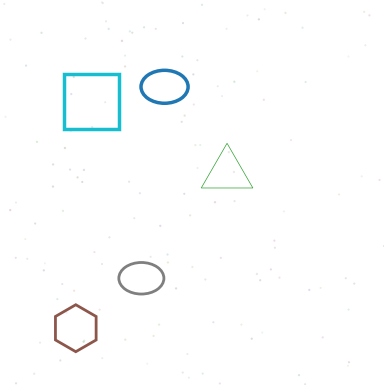[{"shape": "oval", "thickness": 2.5, "radius": 0.31, "center": [0.427, 0.775]}, {"shape": "triangle", "thickness": 0.5, "radius": 0.39, "center": [0.59, 0.55]}, {"shape": "hexagon", "thickness": 2, "radius": 0.3, "center": [0.197, 0.147]}, {"shape": "oval", "thickness": 2, "radius": 0.29, "center": [0.367, 0.277]}, {"shape": "square", "thickness": 2.5, "radius": 0.36, "center": [0.239, 0.736]}]